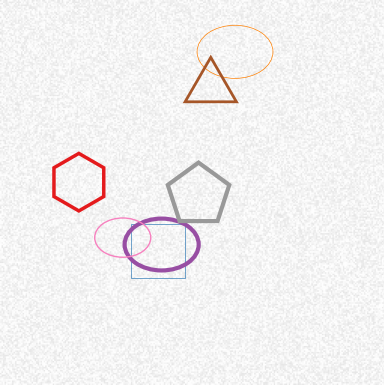[{"shape": "hexagon", "thickness": 2.5, "radius": 0.37, "center": [0.205, 0.527]}, {"shape": "square", "thickness": 0.5, "radius": 0.35, "center": [0.41, 0.348]}, {"shape": "oval", "thickness": 3, "radius": 0.48, "center": [0.42, 0.365]}, {"shape": "oval", "thickness": 0.5, "radius": 0.49, "center": [0.61, 0.865]}, {"shape": "triangle", "thickness": 2, "radius": 0.38, "center": [0.547, 0.774]}, {"shape": "oval", "thickness": 1, "radius": 0.36, "center": [0.319, 0.383]}, {"shape": "pentagon", "thickness": 3, "radius": 0.42, "center": [0.516, 0.494]}]